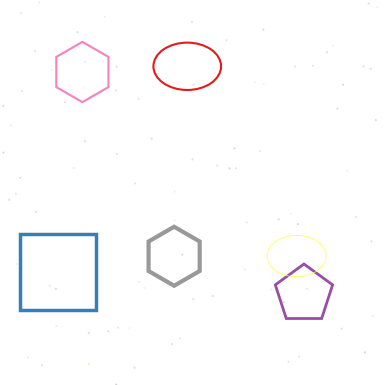[{"shape": "oval", "thickness": 1.5, "radius": 0.44, "center": [0.486, 0.828]}, {"shape": "square", "thickness": 2.5, "radius": 0.5, "center": [0.151, 0.294]}, {"shape": "pentagon", "thickness": 2, "radius": 0.39, "center": [0.79, 0.236]}, {"shape": "oval", "thickness": 0.5, "radius": 0.38, "center": [0.77, 0.335]}, {"shape": "hexagon", "thickness": 1.5, "radius": 0.39, "center": [0.214, 0.813]}, {"shape": "hexagon", "thickness": 3, "radius": 0.38, "center": [0.452, 0.334]}]